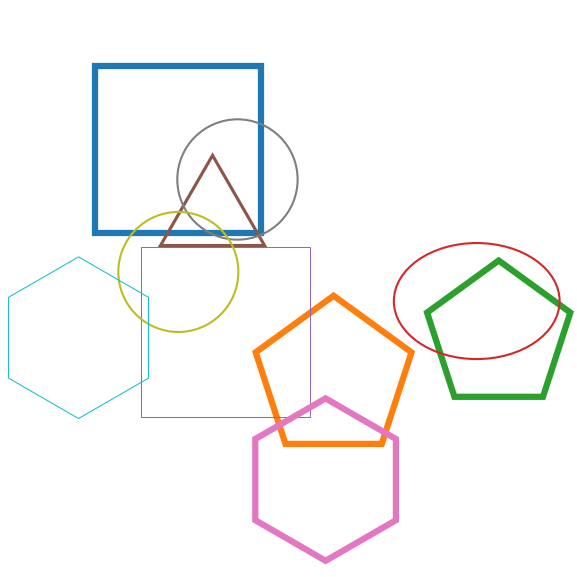[{"shape": "square", "thickness": 3, "radius": 0.72, "center": [0.308, 0.74]}, {"shape": "pentagon", "thickness": 3, "radius": 0.71, "center": [0.578, 0.345]}, {"shape": "pentagon", "thickness": 3, "radius": 0.65, "center": [0.864, 0.418]}, {"shape": "oval", "thickness": 1, "radius": 0.72, "center": [0.825, 0.478]}, {"shape": "square", "thickness": 0.5, "radius": 0.73, "center": [0.39, 0.424]}, {"shape": "triangle", "thickness": 1.5, "radius": 0.52, "center": [0.368, 0.626]}, {"shape": "hexagon", "thickness": 3, "radius": 0.7, "center": [0.564, 0.169]}, {"shape": "circle", "thickness": 1, "radius": 0.52, "center": [0.411, 0.688]}, {"shape": "circle", "thickness": 1, "radius": 0.52, "center": [0.309, 0.528]}, {"shape": "hexagon", "thickness": 0.5, "radius": 0.7, "center": [0.136, 0.414]}]